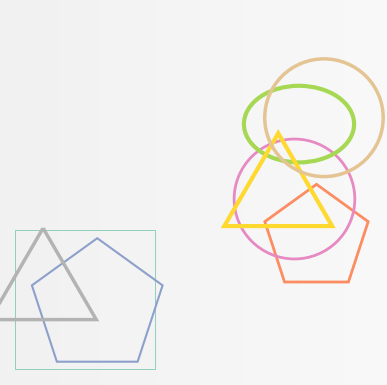[{"shape": "square", "thickness": 0.5, "radius": 0.9, "center": [0.22, 0.222]}, {"shape": "pentagon", "thickness": 2, "radius": 0.7, "center": [0.817, 0.381]}, {"shape": "pentagon", "thickness": 1.5, "radius": 0.89, "center": [0.251, 0.204]}, {"shape": "circle", "thickness": 2, "radius": 0.78, "center": [0.76, 0.483]}, {"shape": "oval", "thickness": 3, "radius": 0.71, "center": [0.772, 0.678]}, {"shape": "triangle", "thickness": 3, "radius": 0.8, "center": [0.718, 0.493]}, {"shape": "circle", "thickness": 2.5, "radius": 0.76, "center": [0.836, 0.694]}, {"shape": "triangle", "thickness": 2.5, "radius": 0.79, "center": [0.111, 0.249]}]